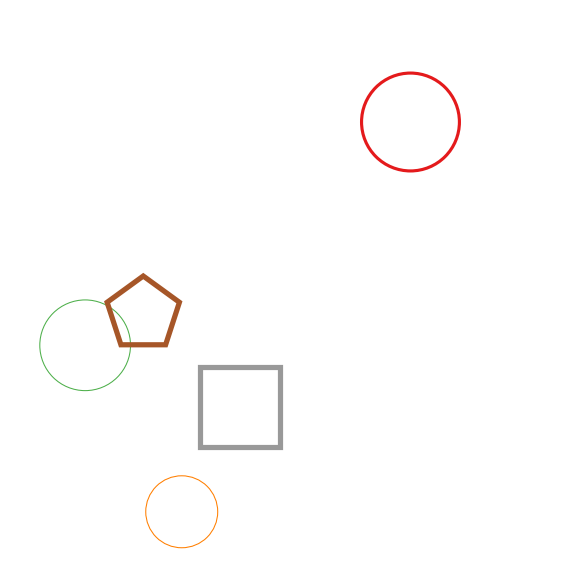[{"shape": "circle", "thickness": 1.5, "radius": 0.42, "center": [0.711, 0.788]}, {"shape": "circle", "thickness": 0.5, "radius": 0.39, "center": [0.147, 0.401]}, {"shape": "circle", "thickness": 0.5, "radius": 0.31, "center": [0.315, 0.113]}, {"shape": "pentagon", "thickness": 2.5, "radius": 0.33, "center": [0.248, 0.455]}, {"shape": "square", "thickness": 2.5, "radius": 0.34, "center": [0.416, 0.295]}]